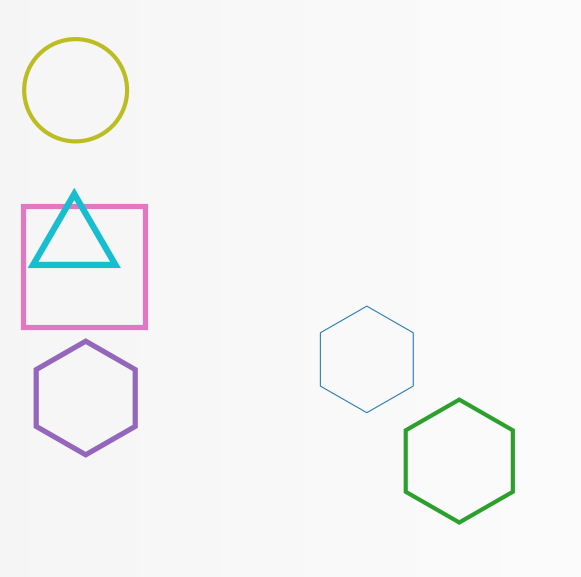[{"shape": "hexagon", "thickness": 0.5, "radius": 0.46, "center": [0.631, 0.377]}, {"shape": "hexagon", "thickness": 2, "radius": 0.53, "center": [0.79, 0.201]}, {"shape": "hexagon", "thickness": 2.5, "radius": 0.49, "center": [0.147, 0.31]}, {"shape": "square", "thickness": 2.5, "radius": 0.52, "center": [0.145, 0.537]}, {"shape": "circle", "thickness": 2, "radius": 0.44, "center": [0.13, 0.843]}, {"shape": "triangle", "thickness": 3, "radius": 0.41, "center": [0.128, 0.581]}]